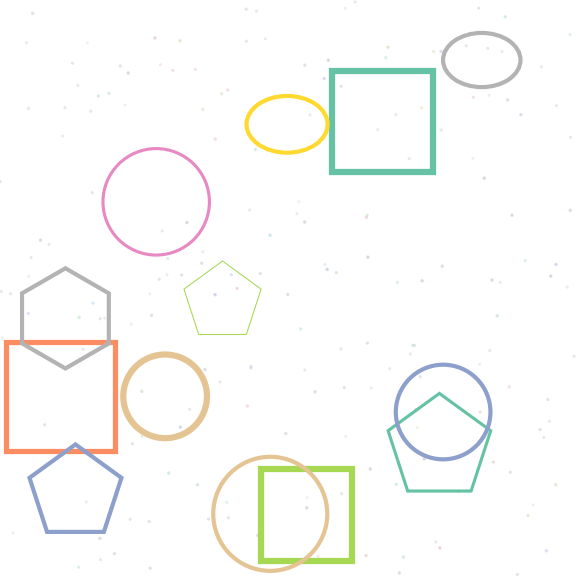[{"shape": "square", "thickness": 3, "radius": 0.44, "center": [0.662, 0.789]}, {"shape": "pentagon", "thickness": 1.5, "radius": 0.47, "center": [0.761, 0.224]}, {"shape": "square", "thickness": 2.5, "radius": 0.47, "center": [0.104, 0.313]}, {"shape": "pentagon", "thickness": 2, "radius": 0.42, "center": [0.131, 0.146]}, {"shape": "circle", "thickness": 2, "radius": 0.41, "center": [0.767, 0.286]}, {"shape": "circle", "thickness": 1.5, "radius": 0.46, "center": [0.27, 0.65]}, {"shape": "pentagon", "thickness": 0.5, "radius": 0.35, "center": [0.385, 0.477]}, {"shape": "square", "thickness": 3, "radius": 0.39, "center": [0.531, 0.107]}, {"shape": "oval", "thickness": 2, "radius": 0.35, "center": [0.497, 0.784]}, {"shape": "circle", "thickness": 2, "radius": 0.49, "center": [0.468, 0.109]}, {"shape": "circle", "thickness": 3, "radius": 0.36, "center": [0.286, 0.313]}, {"shape": "hexagon", "thickness": 2, "radius": 0.43, "center": [0.113, 0.448]}, {"shape": "oval", "thickness": 2, "radius": 0.34, "center": [0.834, 0.895]}]